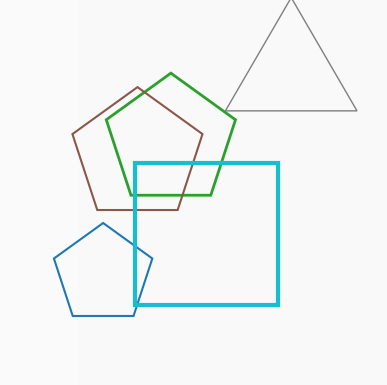[{"shape": "pentagon", "thickness": 1.5, "radius": 0.67, "center": [0.266, 0.287]}, {"shape": "pentagon", "thickness": 2, "radius": 0.88, "center": [0.441, 0.635]}, {"shape": "pentagon", "thickness": 1.5, "radius": 0.88, "center": [0.355, 0.597]}, {"shape": "triangle", "thickness": 1, "radius": 0.98, "center": [0.752, 0.81]}, {"shape": "square", "thickness": 3, "radius": 0.92, "center": [0.532, 0.392]}]